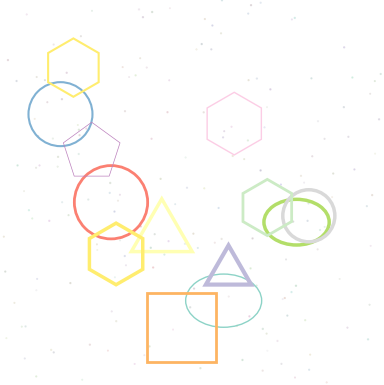[{"shape": "oval", "thickness": 1, "radius": 0.49, "center": [0.581, 0.219]}, {"shape": "triangle", "thickness": 2.5, "radius": 0.46, "center": [0.42, 0.392]}, {"shape": "triangle", "thickness": 3, "radius": 0.34, "center": [0.594, 0.295]}, {"shape": "circle", "thickness": 2, "radius": 0.48, "center": [0.288, 0.475]}, {"shape": "circle", "thickness": 1.5, "radius": 0.42, "center": [0.157, 0.703]}, {"shape": "square", "thickness": 2, "radius": 0.45, "center": [0.472, 0.149]}, {"shape": "oval", "thickness": 2.5, "radius": 0.42, "center": [0.77, 0.423]}, {"shape": "hexagon", "thickness": 1, "radius": 0.41, "center": [0.608, 0.679]}, {"shape": "circle", "thickness": 2.5, "radius": 0.34, "center": [0.802, 0.44]}, {"shape": "pentagon", "thickness": 0.5, "radius": 0.39, "center": [0.238, 0.605]}, {"shape": "hexagon", "thickness": 2, "radius": 0.37, "center": [0.694, 0.461]}, {"shape": "hexagon", "thickness": 1.5, "radius": 0.38, "center": [0.191, 0.824]}, {"shape": "hexagon", "thickness": 2.5, "radius": 0.4, "center": [0.301, 0.34]}]